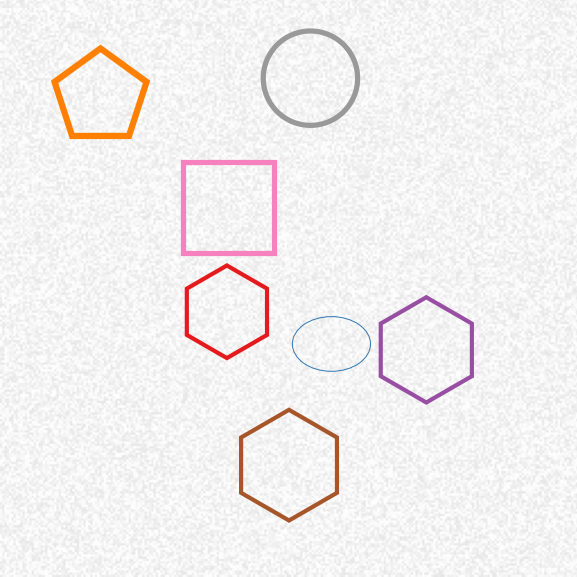[{"shape": "hexagon", "thickness": 2, "radius": 0.4, "center": [0.393, 0.459]}, {"shape": "oval", "thickness": 0.5, "radius": 0.34, "center": [0.574, 0.404]}, {"shape": "hexagon", "thickness": 2, "radius": 0.46, "center": [0.738, 0.393]}, {"shape": "pentagon", "thickness": 3, "radius": 0.42, "center": [0.174, 0.831]}, {"shape": "hexagon", "thickness": 2, "radius": 0.48, "center": [0.5, 0.194]}, {"shape": "square", "thickness": 2.5, "radius": 0.39, "center": [0.396, 0.64]}, {"shape": "circle", "thickness": 2.5, "radius": 0.41, "center": [0.538, 0.864]}]